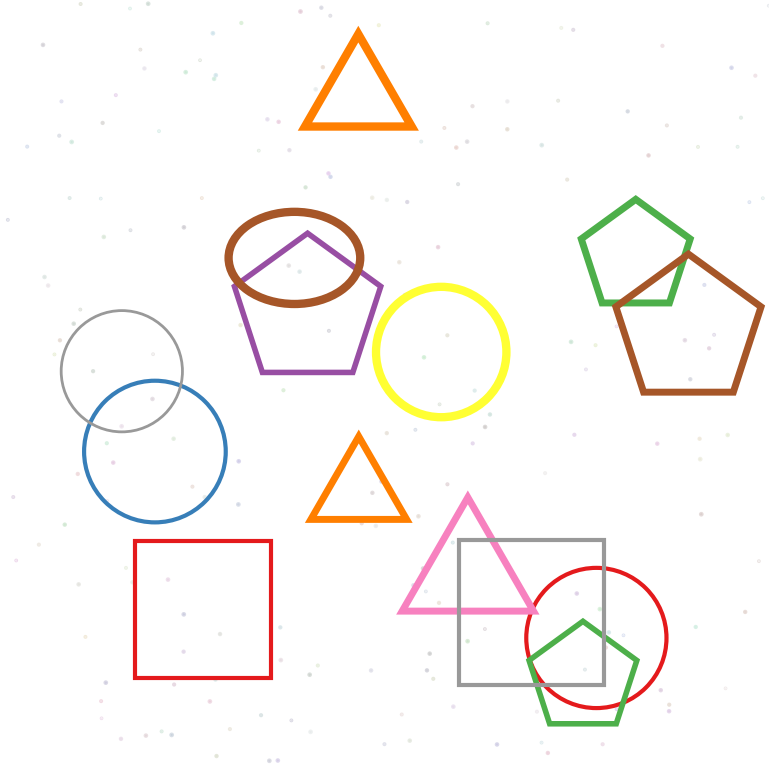[{"shape": "square", "thickness": 1.5, "radius": 0.44, "center": [0.264, 0.208]}, {"shape": "circle", "thickness": 1.5, "radius": 0.46, "center": [0.775, 0.171]}, {"shape": "circle", "thickness": 1.5, "radius": 0.46, "center": [0.201, 0.414]}, {"shape": "pentagon", "thickness": 2, "radius": 0.37, "center": [0.757, 0.12]}, {"shape": "pentagon", "thickness": 2.5, "radius": 0.37, "center": [0.826, 0.667]}, {"shape": "pentagon", "thickness": 2, "radius": 0.5, "center": [0.399, 0.597]}, {"shape": "triangle", "thickness": 3, "radius": 0.4, "center": [0.465, 0.876]}, {"shape": "triangle", "thickness": 2.5, "radius": 0.36, "center": [0.466, 0.361]}, {"shape": "circle", "thickness": 3, "radius": 0.42, "center": [0.573, 0.543]}, {"shape": "oval", "thickness": 3, "radius": 0.43, "center": [0.382, 0.665]}, {"shape": "pentagon", "thickness": 2.5, "radius": 0.5, "center": [0.894, 0.571]}, {"shape": "triangle", "thickness": 2.5, "radius": 0.49, "center": [0.608, 0.256]}, {"shape": "circle", "thickness": 1, "radius": 0.39, "center": [0.158, 0.518]}, {"shape": "square", "thickness": 1.5, "radius": 0.47, "center": [0.69, 0.204]}]